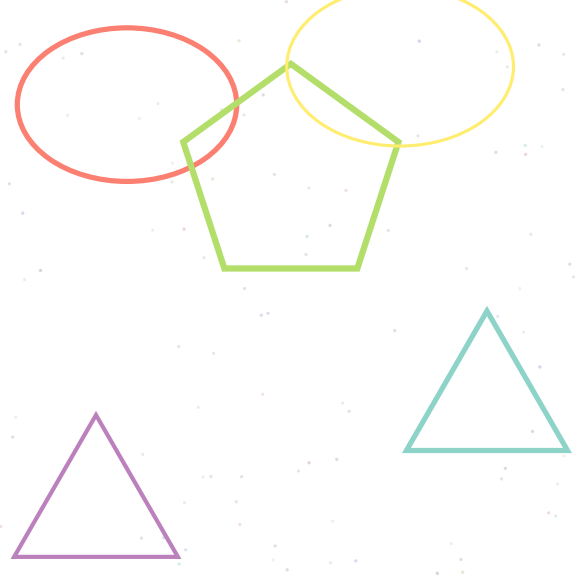[{"shape": "triangle", "thickness": 2.5, "radius": 0.81, "center": [0.843, 0.3]}, {"shape": "oval", "thickness": 2.5, "radius": 0.95, "center": [0.22, 0.818]}, {"shape": "pentagon", "thickness": 3, "radius": 0.98, "center": [0.504, 0.693]}, {"shape": "triangle", "thickness": 2, "radius": 0.82, "center": [0.166, 0.117]}, {"shape": "oval", "thickness": 1.5, "radius": 0.98, "center": [0.693, 0.884]}]